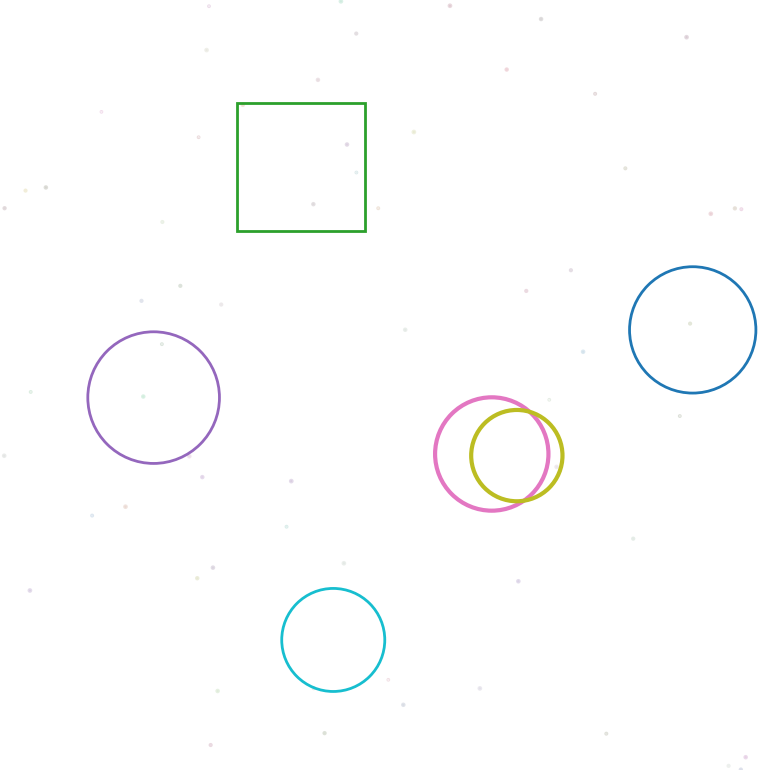[{"shape": "circle", "thickness": 1, "radius": 0.41, "center": [0.9, 0.572]}, {"shape": "square", "thickness": 1, "radius": 0.41, "center": [0.391, 0.783]}, {"shape": "circle", "thickness": 1, "radius": 0.43, "center": [0.2, 0.484]}, {"shape": "circle", "thickness": 1.5, "radius": 0.37, "center": [0.639, 0.41]}, {"shape": "circle", "thickness": 1.5, "radius": 0.3, "center": [0.671, 0.408]}, {"shape": "circle", "thickness": 1, "radius": 0.33, "center": [0.433, 0.169]}]